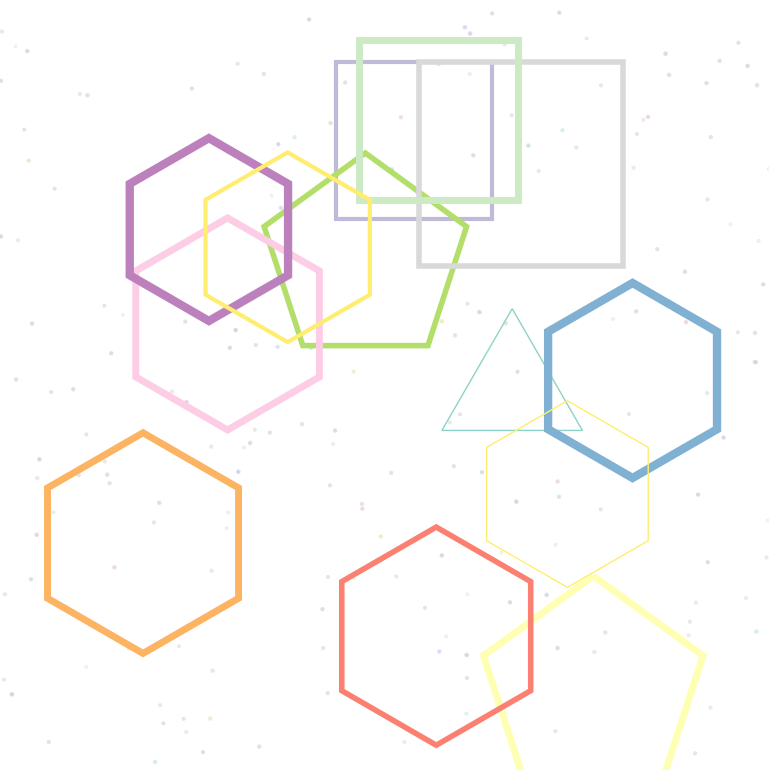[{"shape": "triangle", "thickness": 0.5, "radius": 0.53, "center": [0.665, 0.494]}, {"shape": "pentagon", "thickness": 2.5, "radius": 0.75, "center": [0.77, 0.102]}, {"shape": "square", "thickness": 1.5, "radius": 0.51, "center": [0.538, 0.818]}, {"shape": "hexagon", "thickness": 2, "radius": 0.71, "center": [0.567, 0.174]}, {"shape": "hexagon", "thickness": 3, "radius": 0.63, "center": [0.822, 0.506]}, {"shape": "hexagon", "thickness": 2.5, "radius": 0.72, "center": [0.186, 0.295]}, {"shape": "pentagon", "thickness": 2, "radius": 0.69, "center": [0.474, 0.663]}, {"shape": "hexagon", "thickness": 2.5, "radius": 0.69, "center": [0.296, 0.579]}, {"shape": "square", "thickness": 2, "radius": 0.66, "center": [0.677, 0.788]}, {"shape": "hexagon", "thickness": 3, "radius": 0.59, "center": [0.271, 0.702]}, {"shape": "square", "thickness": 2.5, "radius": 0.52, "center": [0.57, 0.844]}, {"shape": "hexagon", "thickness": 1.5, "radius": 0.62, "center": [0.374, 0.679]}, {"shape": "hexagon", "thickness": 0.5, "radius": 0.61, "center": [0.737, 0.358]}]